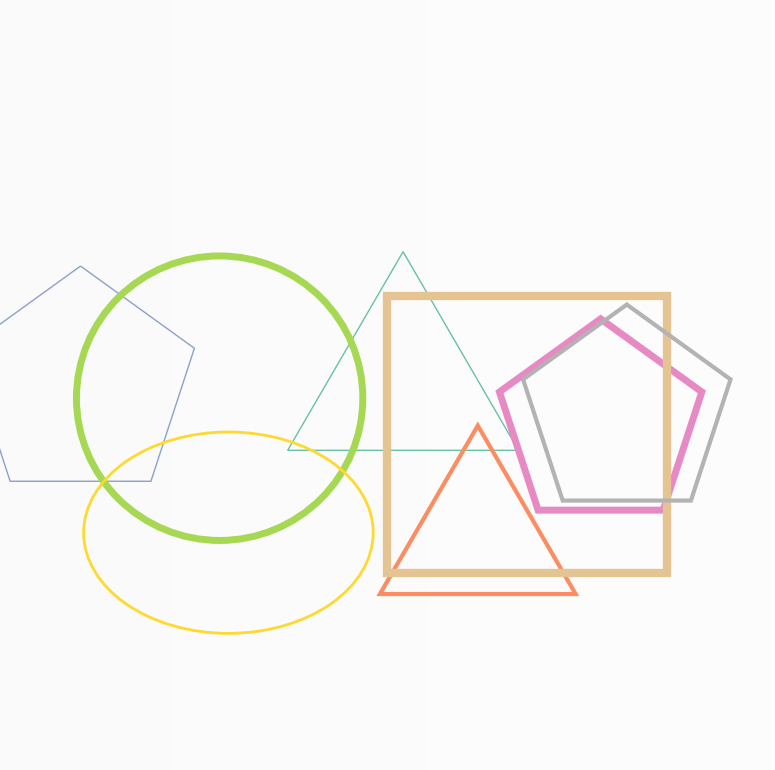[{"shape": "triangle", "thickness": 0.5, "radius": 0.86, "center": [0.52, 0.501]}, {"shape": "triangle", "thickness": 1.5, "radius": 0.73, "center": [0.617, 0.301]}, {"shape": "pentagon", "thickness": 0.5, "radius": 0.77, "center": [0.104, 0.5]}, {"shape": "pentagon", "thickness": 2.5, "radius": 0.69, "center": [0.775, 0.449]}, {"shape": "circle", "thickness": 2.5, "radius": 0.92, "center": [0.283, 0.483]}, {"shape": "oval", "thickness": 1, "radius": 0.93, "center": [0.295, 0.308]}, {"shape": "square", "thickness": 3, "radius": 0.9, "center": [0.68, 0.436]}, {"shape": "pentagon", "thickness": 1.5, "radius": 0.7, "center": [0.809, 0.464]}]